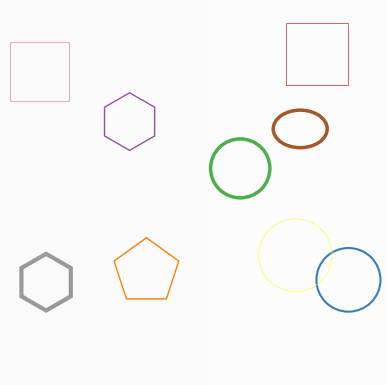[{"shape": "square", "thickness": 0.5, "radius": 0.4, "center": [0.818, 0.859]}, {"shape": "circle", "thickness": 1.5, "radius": 0.41, "center": [0.899, 0.273]}, {"shape": "circle", "thickness": 2.5, "radius": 0.38, "center": [0.62, 0.563]}, {"shape": "hexagon", "thickness": 1, "radius": 0.37, "center": [0.334, 0.684]}, {"shape": "pentagon", "thickness": 1, "radius": 0.44, "center": [0.378, 0.295]}, {"shape": "circle", "thickness": 0.5, "radius": 0.47, "center": [0.762, 0.337]}, {"shape": "oval", "thickness": 2.5, "radius": 0.35, "center": [0.775, 0.665]}, {"shape": "square", "thickness": 0.5, "radius": 0.38, "center": [0.102, 0.814]}, {"shape": "hexagon", "thickness": 3, "radius": 0.37, "center": [0.119, 0.267]}]